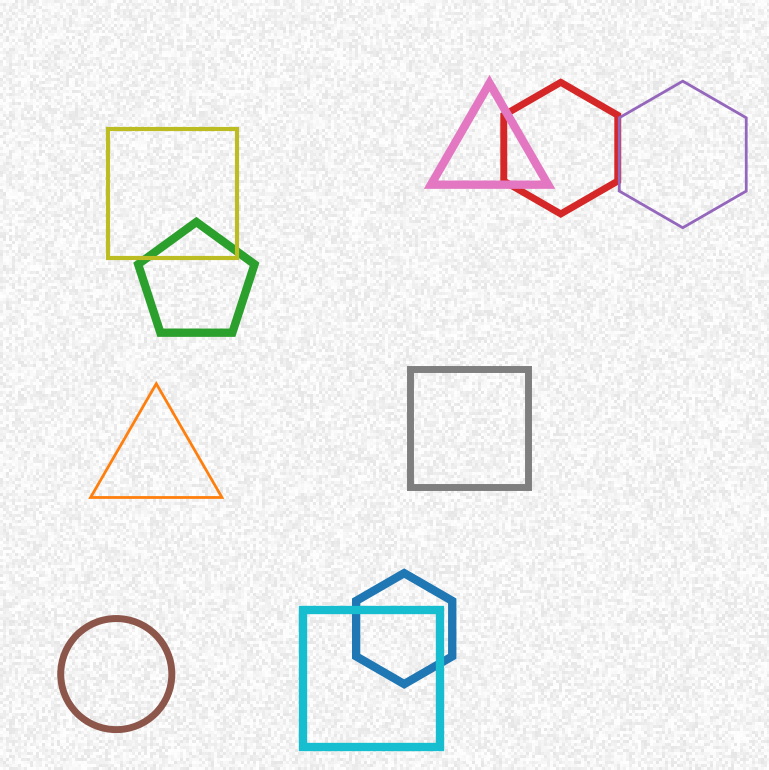[{"shape": "hexagon", "thickness": 3, "radius": 0.36, "center": [0.525, 0.184]}, {"shape": "triangle", "thickness": 1, "radius": 0.49, "center": [0.203, 0.403]}, {"shape": "pentagon", "thickness": 3, "radius": 0.4, "center": [0.255, 0.632]}, {"shape": "hexagon", "thickness": 2.5, "radius": 0.43, "center": [0.728, 0.808]}, {"shape": "hexagon", "thickness": 1, "radius": 0.48, "center": [0.887, 0.799]}, {"shape": "circle", "thickness": 2.5, "radius": 0.36, "center": [0.151, 0.125]}, {"shape": "triangle", "thickness": 3, "radius": 0.44, "center": [0.636, 0.804]}, {"shape": "square", "thickness": 2.5, "radius": 0.38, "center": [0.609, 0.444]}, {"shape": "square", "thickness": 1.5, "radius": 0.42, "center": [0.225, 0.749]}, {"shape": "square", "thickness": 3, "radius": 0.45, "center": [0.482, 0.119]}]